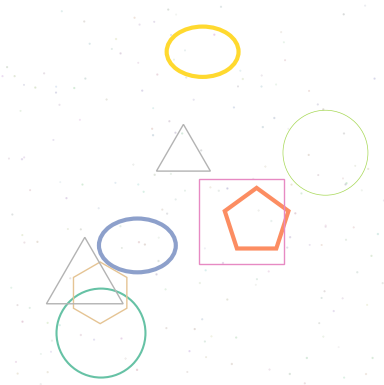[{"shape": "circle", "thickness": 1.5, "radius": 0.58, "center": [0.262, 0.135]}, {"shape": "pentagon", "thickness": 3, "radius": 0.44, "center": [0.667, 0.425]}, {"shape": "oval", "thickness": 3, "radius": 0.5, "center": [0.357, 0.363]}, {"shape": "square", "thickness": 1, "radius": 0.55, "center": [0.628, 0.425]}, {"shape": "circle", "thickness": 0.5, "radius": 0.55, "center": [0.845, 0.603]}, {"shape": "oval", "thickness": 3, "radius": 0.47, "center": [0.526, 0.866]}, {"shape": "hexagon", "thickness": 1, "radius": 0.4, "center": [0.26, 0.239]}, {"shape": "triangle", "thickness": 1, "radius": 0.4, "center": [0.476, 0.596]}, {"shape": "triangle", "thickness": 1, "radius": 0.58, "center": [0.22, 0.269]}]